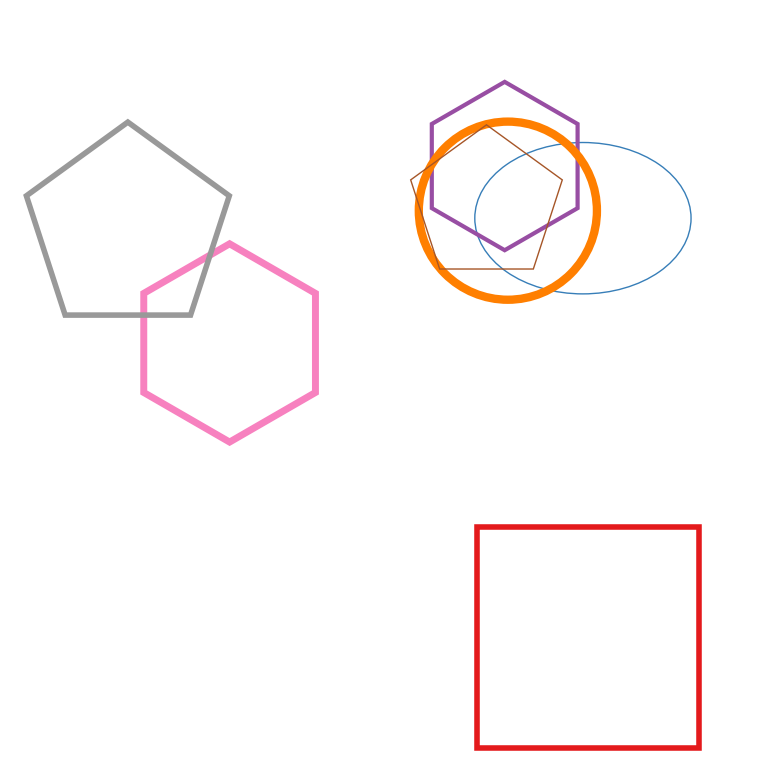[{"shape": "square", "thickness": 2, "radius": 0.72, "center": [0.764, 0.172]}, {"shape": "oval", "thickness": 0.5, "radius": 0.7, "center": [0.757, 0.717]}, {"shape": "hexagon", "thickness": 1.5, "radius": 0.55, "center": [0.655, 0.784]}, {"shape": "circle", "thickness": 3, "radius": 0.58, "center": [0.66, 0.726]}, {"shape": "pentagon", "thickness": 0.5, "radius": 0.52, "center": [0.632, 0.734]}, {"shape": "hexagon", "thickness": 2.5, "radius": 0.64, "center": [0.298, 0.555]}, {"shape": "pentagon", "thickness": 2, "radius": 0.69, "center": [0.166, 0.703]}]